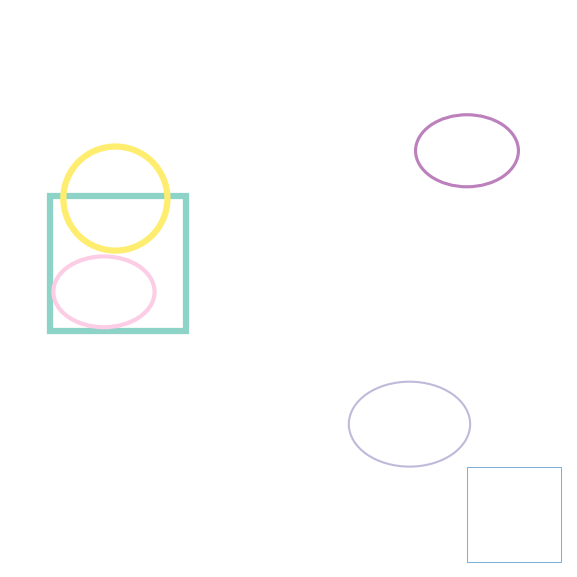[{"shape": "square", "thickness": 3, "radius": 0.59, "center": [0.204, 0.543]}, {"shape": "oval", "thickness": 1, "radius": 0.53, "center": [0.709, 0.265]}, {"shape": "square", "thickness": 0.5, "radius": 0.41, "center": [0.89, 0.108]}, {"shape": "oval", "thickness": 2, "radius": 0.44, "center": [0.18, 0.494]}, {"shape": "oval", "thickness": 1.5, "radius": 0.45, "center": [0.809, 0.738]}, {"shape": "circle", "thickness": 3, "radius": 0.45, "center": [0.2, 0.655]}]